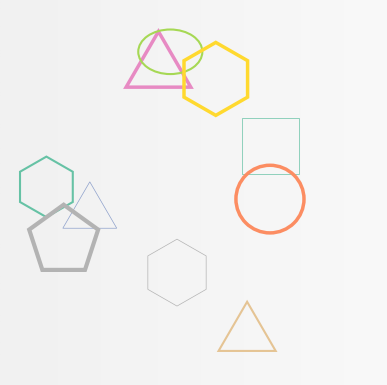[{"shape": "hexagon", "thickness": 1.5, "radius": 0.39, "center": [0.12, 0.515]}, {"shape": "square", "thickness": 0.5, "radius": 0.37, "center": [0.697, 0.621]}, {"shape": "circle", "thickness": 2.5, "radius": 0.44, "center": [0.697, 0.483]}, {"shape": "triangle", "thickness": 0.5, "radius": 0.4, "center": [0.232, 0.447]}, {"shape": "triangle", "thickness": 2.5, "radius": 0.48, "center": [0.409, 0.822]}, {"shape": "oval", "thickness": 1.5, "radius": 0.41, "center": [0.439, 0.865]}, {"shape": "hexagon", "thickness": 2.5, "radius": 0.47, "center": [0.557, 0.795]}, {"shape": "triangle", "thickness": 1.5, "radius": 0.43, "center": [0.638, 0.131]}, {"shape": "hexagon", "thickness": 0.5, "radius": 0.43, "center": [0.457, 0.292]}, {"shape": "pentagon", "thickness": 3, "radius": 0.47, "center": [0.164, 0.375]}]